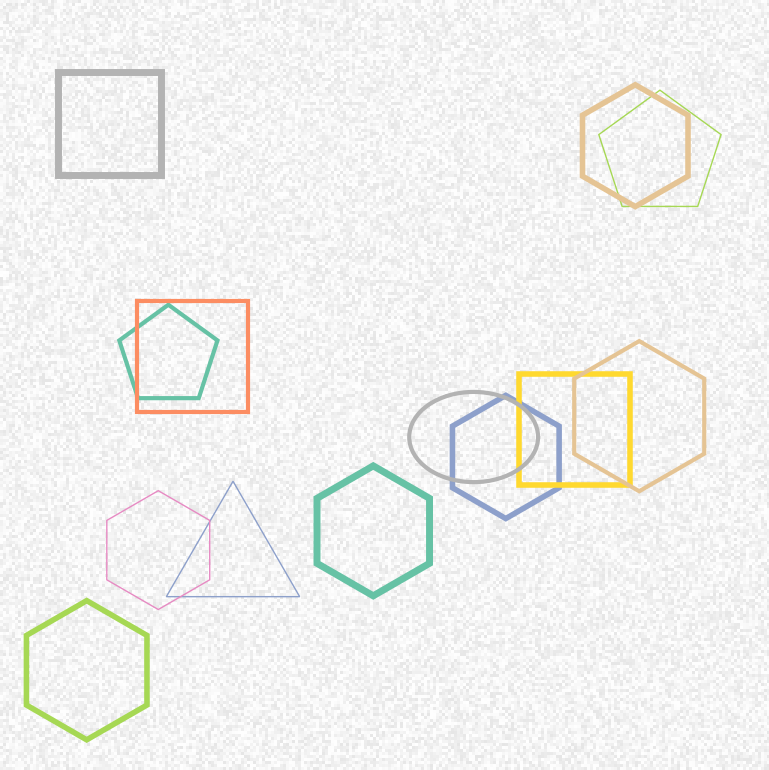[{"shape": "hexagon", "thickness": 2.5, "radius": 0.42, "center": [0.485, 0.311]}, {"shape": "pentagon", "thickness": 1.5, "radius": 0.34, "center": [0.219, 0.537]}, {"shape": "square", "thickness": 1.5, "radius": 0.36, "center": [0.249, 0.537]}, {"shape": "triangle", "thickness": 0.5, "radius": 0.5, "center": [0.303, 0.275]}, {"shape": "hexagon", "thickness": 2, "radius": 0.4, "center": [0.657, 0.407]}, {"shape": "hexagon", "thickness": 0.5, "radius": 0.39, "center": [0.206, 0.286]}, {"shape": "hexagon", "thickness": 2, "radius": 0.45, "center": [0.113, 0.13]}, {"shape": "pentagon", "thickness": 0.5, "radius": 0.42, "center": [0.857, 0.799]}, {"shape": "square", "thickness": 2, "radius": 0.36, "center": [0.746, 0.443]}, {"shape": "hexagon", "thickness": 2, "radius": 0.4, "center": [0.825, 0.811]}, {"shape": "hexagon", "thickness": 1.5, "radius": 0.49, "center": [0.83, 0.46]}, {"shape": "square", "thickness": 2.5, "radius": 0.33, "center": [0.142, 0.84]}, {"shape": "oval", "thickness": 1.5, "radius": 0.42, "center": [0.615, 0.432]}]